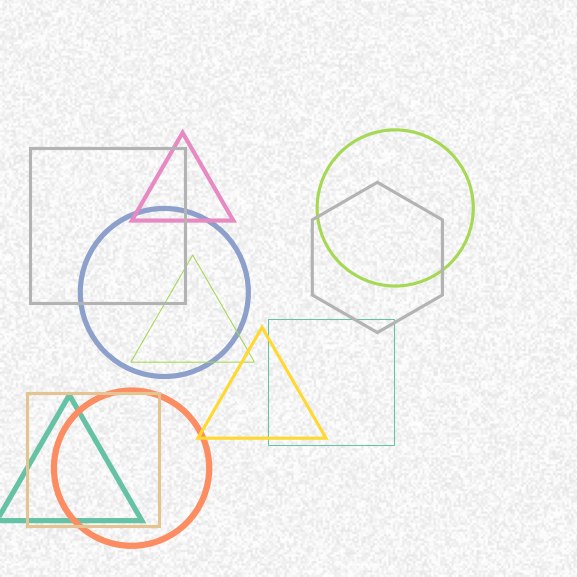[{"shape": "square", "thickness": 0.5, "radius": 0.55, "center": [0.573, 0.338]}, {"shape": "triangle", "thickness": 2.5, "radius": 0.73, "center": [0.12, 0.17]}, {"shape": "circle", "thickness": 3, "radius": 0.67, "center": [0.228, 0.188]}, {"shape": "circle", "thickness": 2.5, "radius": 0.73, "center": [0.285, 0.493]}, {"shape": "triangle", "thickness": 2, "radius": 0.51, "center": [0.316, 0.668]}, {"shape": "triangle", "thickness": 0.5, "radius": 0.62, "center": [0.334, 0.434]}, {"shape": "circle", "thickness": 1.5, "radius": 0.68, "center": [0.684, 0.639]}, {"shape": "triangle", "thickness": 1.5, "radius": 0.64, "center": [0.454, 0.304]}, {"shape": "square", "thickness": 1.5, "radius": 0.57, "center": [0.161, 0.203]}, {"shape": "hexagon", "thickness": 1.5, "radius": 0.65, "center": [0.653, 0.553]}, {"shape": "square", "thickness": 1.5, "radius": 0.67, "center": [0.186, 0.609]}]